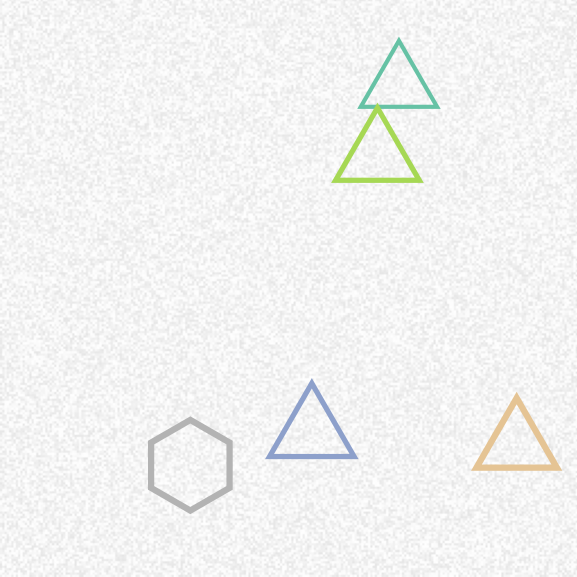[{"shape": "triangle", "thickness": 2, "radius": 0.38, "center": [0.691, 0.852]}, {"shape": "triangle", "thickness": 2.5, "radius": 0.42, "center": [0.54, 0.251]}, {"shape": "triangle", "thickness": 2.5, "radius": 0.42, "center": [0.654, 0.729]}, {"shape": "triangle", "thickness": 3, "radius": 0.4, "center": [0.895, 0.23]}, {"shape": "hexagon", "thickness": 3, "radius": 0.39, "center": [0.33, 0.194]}]